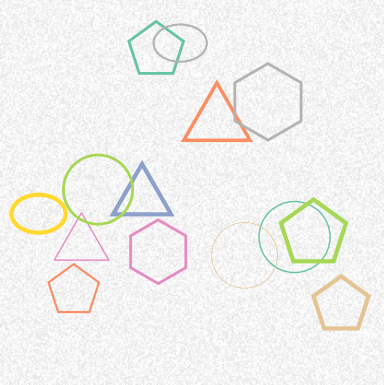[{"shape": "pentagon", "thickness": 2, "radius": 0.37, "center": [0.406, 0.87]}, {"shape": "circle", "thickness": 1, "radius": 0.46, "center": [0.765, 0.384]}, {"shape": "triangle", "thickness": 2.5, "radius": 0.5, "center": [0.563, 0.685]}, {"shape": "pentagon", "thickness": 1.5, "radius": 0.34, "center": [0.192, 0.245]}, {"shape": "triangle", "thickness": 3, "radius": 0.44, "center": [0.369, 0.487]}, {"shape": "triangle", "thickness": 1, "radius": 0.41, "center": [0.212, 0.365]}, {"shape": "hexagon", "thickness": 2, "radius": 0.41, "center": [0.411, 0.346]}, {"shape": "pentagon", "thickness": 3, "radius": 0.44, "center": [0.814, 0.393]}, {"shape": "circle", "thickness": 2, "radius": 0.45, "center": [0.255, 0.508]}, {"shape": "oval", "thickness": 3, "radius": 0.35, "center": [0.1, 0.445]}, {"shape": "pentagon", "thickness": 3, "radius": 0.38, "center": [0.886, 0.208]}, {"shape": "circle", "thickness": 0.5, "radius": 0.43, "center": [0.635, 0.337]}, {"shape": "hexagon", "thickness": 2, "radius": 0.5, "center": [0.696, 0.735]}, {"shape": "oval", "thickness": 1.5, "radius": 0.35, "center": [0.468, 0.888]}]